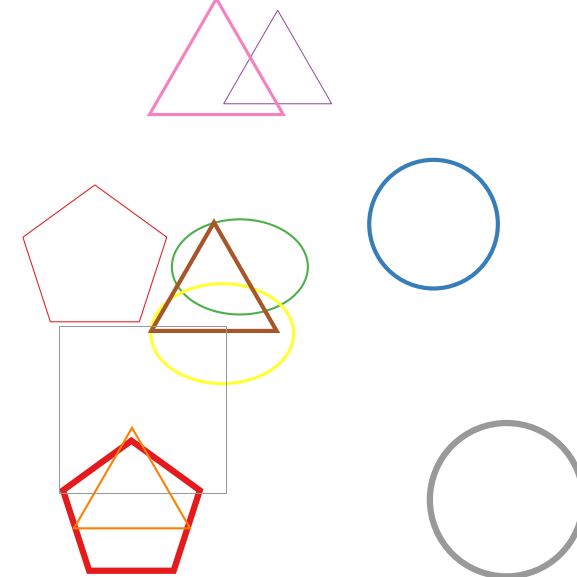[{"shape": "pentagon", "thickness": 0.5, "radius": 0.66, "center": [0.164, 0.548]}, {"shape": "pentagon", "thickness": 3, "radius": 0.62, "center": [0.228, 0.112]}, {"shape": "circle", "thickness": 2, "radius": 0.56, "center": [0.751, 0.611]}, {"shape": "oval", "thickness": 1, "radius": 0.59, "center": [0.415, 0.537]}, {"shape": "triangle", "thickness": 0.5, "radius": 0.54, "center": [0.481, 0.873]}, {"shape": "triangle", "thickness": 1, "radius": 0.58, "center": [0.229, 0.142]}, {"shape": "oval", "thickness": 1.5, "radius": 0.62, "center": [0.385, 0.421]}, {"shape": "triangle", "thickness": 2, "radius": 0.63, "center": [0.371, 0.489]}, {"shape": "triangle", "thickness": 1.5, "radius": 0.67, "center": [0.375, 0.868]}, {"shape": "square", "thickness": 0.5, "radius": 0.72, "center": [0.247, 0.291]}, {"shape": "circle", "thickness": 3, "radius": 0.66, "center": [0.877, 0.134]}]